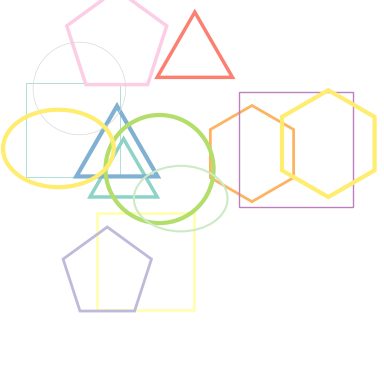[{"shape": "square", "thickness": 0.5, "radius": 0.61, "center": [0.189, 0.662]}, {"shape": "triangle", "thickness": 2.5, "radius": 0.5, "center": [0.321, 0.539]}, {"shape": "square", "thickness": 2, "radius": 0.63, "center": [0.378, 0.321]}, {"shape": "pentagon", "thickness": 2, "radius": 0.6, "center": [0.279, 0.29]}, {"shape": "triangle", "thickness": 2.5, "radius": 0.56, "center": [0.506, 0.856]}, {"shape": "triangle", "thickness": 3, "radius": 0.61, "center": [0.304, 0.603]}, {"shape": "hexagon", "thickness": 2, "radius": 0.62, "center": [0.654, 0.601]}, {"shape": "circle", "thickness": 3, "radius": 0.7, "center": [0.414, 0.561]}, {"shape": "pentagon", "thickness": 2.5, "radius": 0.68, "center": [0.303, 0.891]}, {"shape": "circle", "thickness": 0.5, "radius": 0.6, "center": [0.206, 0.77]}, {"shape": "square", "thickness": 1, "radius": 0.74, "center": [0.769, 0.611]}, {"shape": "oval", "thickness": 1.5, "radius": 0.61, "center": [0.469, 0.484]}, {"shape": "oval", "thickness": 3, "radius": 0.72, "center": [0.152, 0.614]}, {"shape": "hexagon", "thickness": 3, "radius": 0.69, "center": [0.853, 0.627]}]